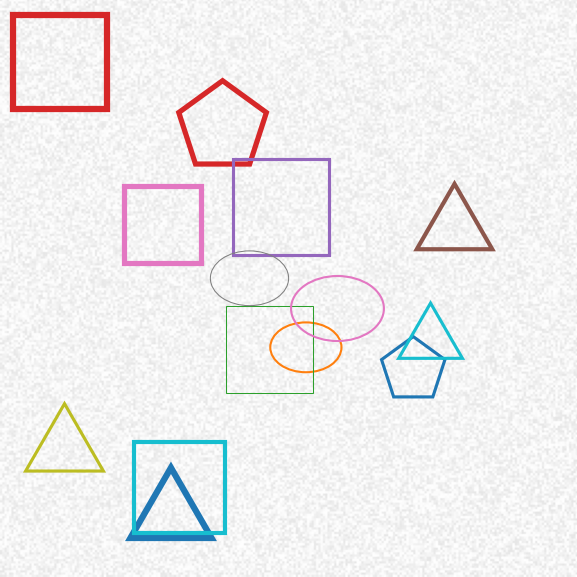[{"shape": "triangle", "thickness": 3, "radius": 0.41, "center": [0.296, 0.108]}, {"shape": "pentagon", "thickness": 1.5, "radius": 0.29, "center": [0.716, 0.359]}, {"shape": "oval", "thickness": 1, "radius": 0.31, "center": [0.53, 0.398]}, {"shape": "square", "thickness": 0.5, "radius": 0.38, "center": [0.466, 0.393]}, {"shape": "pentagon", "thickness": 2.5, "radius": 0.4, "center": [0.385, 0.78]}, {"shape": "square", "thickness": 3, "radius": 0.41, "center": [0.104, 0.891]}, {"shape": "square", "thickness": 1.5, "radius": 0.42, "center": [0.487, 0.641]}, {"shape": "triangle", "thickness": 2, "radius": 0.38, "center": [0.787, 0.605]}, {"shape": "oval", "thickness": 1, "radius": 0.4, "center": [0.584, 0.465]}, {"shape": "square", "thickness": 2.5, "radius": 0.33, "center": [0.281, 0.61]}, {"shape": "oval", "thickness": 0.5, "radius": 0.34, "center": [0.432, 0.517]}, {"shape": "triangle", "thickness": 1.5, "radius": 0.39, "center": [0.112, 0.222]}, {"shape": "square", "thickness": 2, "radius": 0.39, "center": [0.311, 0.155]}, {"shape": "triangle", "thickness": 1.5, "radius": 0.32, "center": [0.746, 0.411]}]